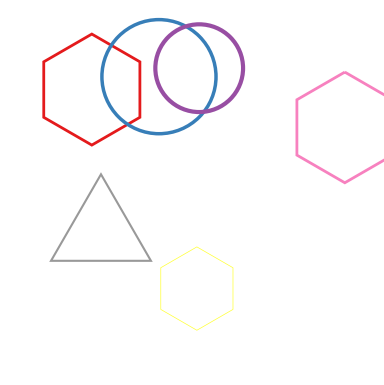[{"shape": "hexagon", "thickness": 2, "radius": 0.72, "center": [0.238, 0.767]}, {"shape": "circle", "thickness": 2.5, "radius": 0.74, "center": [0.413, 0.801]}, {"shape": "circle", "thickness": 3, "radius": 0.57, "center": [0.517, 0.823]}, {"shape": "hexagon", "thickness": 0.5, "radius": 0.54, "center": [0.511, 0.25]}, {"shape": "hexagon", "thickness": 2, "radius": 0.72, "center": [0.896, 0.669]}, {"shape": "triangle", "thickness": 1.5, "radius": 0.75, "center": [0.262, 0.397]}]